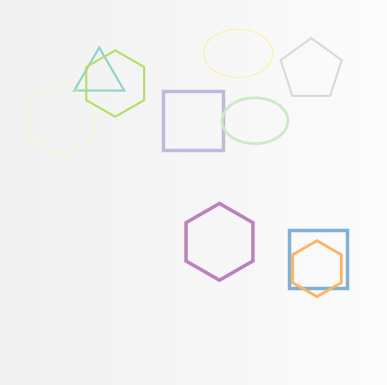[{"shape": "triangle", "thickness": 1.5, "radius": 0.37, "center": [0.256, 0.802]}, {"shape": "hexagon", "thickness": 0.5, "radius": 0.48, "center": [0.159, 0.69]}, {"shape": "square", "thickness": 2.5, "radius": 0.38, "center": [0.498, 0.687]}, {"shape": "square", "thickness": 2.5, "radius": 0.37, "center": [0.82, 0.326]}, {"shape": "hexagon", "thickness": 2, "radius": 0.36, "center": [0.818, 0.302]}, {"shape": "hexagon", "thickness": 1.5, "radius": 0.43, "center": [0.297, 0.783]}, {"shape": "pentagon", "thickness": 1.5, "radius": 0.41, "center": [0.803, 0.818]}, {"shape": "hexagon", "thickness": 2.5, "radius": 0.5, "center": [0.566, 0.372]}, {"shape": "oval", "thickness": 2, "radius": 0.43, "center": [0.658, 0.686]}, {"shape": "oval", "thickness": 0.5, "radius": 0.45, "center": [0.615, 0.861]}]